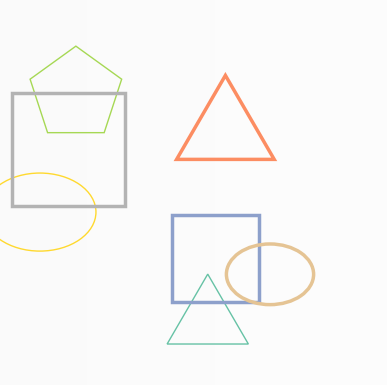[{"shape": "triangle", "thickness": 1, "radius": 0.61, "center": [0.536, 0.167]}, {"shape": "triangle", "thickness": 2.5, "radius": 0.73, "center": [0.582, 0.659]}, {"shape": "square", "thickness": 2.5, "radius": 0.56, "center": [0.556, 0.329]}, {"shape": "pentagon", "thickness": 1, "radius": 0.62, "center": [0.196, 0.756]}, {"shape": "oval", "thickness": 1, "radius": 0.72, "center": [0.103, 0.449]}, {"shape": "oval", "thickness": 2.5, "radius": 0.56, "center": [0.697, 0.288]}, {"shape": "square", "thickness": 2.5, "radius": 0.73, "center": [0.177, 0.612]}]